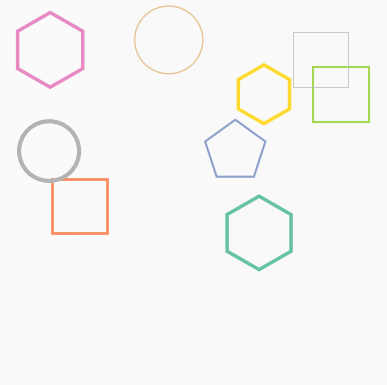[{"shape": "hexagon", "thickness": 2.5, "radius": 0.48, "center": [0.669, 0.395]}, {"shape": "square", "thickness": 2, "radius": 0.35, "center": [0.205, 0.464]}, {"shape": "pentagon", "thickness": 1.5, "radius": 0.41, "center": [0.607, 0.607]}, {"shape": "hexagon", "thickness": 2.5, "radius": 0.48, "center": [0.13, 0.87]}, {"shape": "square", "thickness": 1.5, "radius": 0.36, "center": [0.881, 0.755]}, {"shape": "hexagon", "thickness": 2.5, "radius": 0.38, "center": [0.681, 0.755]}, {"shape": "circle", "thickness": 1, "radius": 0.44, "center": [0.436, 0.896]}, {"shape": "circle", "thickness": 3, "radius": 0.39, "center": [0.127, 0.608]}, {"shape": "square", "thickness": 0.5, "radius": 0.36, "center": [0.827, 0.845]}]